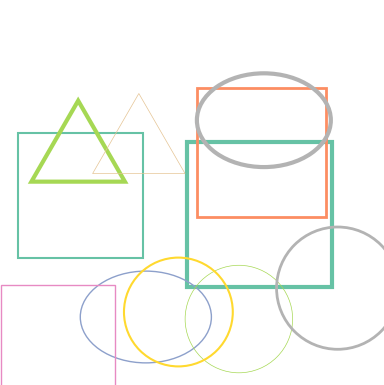[{"shape": "square", "thickness": 3, "radius": 0.94, "center": [0.674, 0.443]}, {"shape": "square", "thickness": 1.5, "radius": 0.81, "center": [0.208, 0.491]}, {"shape": "square", "thickness": 2, "radius": 0.84, "center": [0.68, 0.604]}, {"shape": "oval", "thickness": 1, "radius": 0.85, "center": [0.379, 0.177]}, {"shape": "square", "thickness": 1, "radius": 0.74, "center": [0.15, 0.113]}, {"shape": "triangle", "thickness": 3, "radius": 0.7, "center": [0.203, 0.598]}, {"shape": "circle", "thickness": 0.5, "radius": 0.7, "center": [0.62, 0.171]}, {"shape": "circle", "thickness": 1.5, "radius": 0.71, "center": [0.463, 0.19]}, {"shape": "triangle", "thickness": 0.5, "radius": 0.69, "center": [0.361, 0.618]}, {"shape": "oval", "thickness": 3, "radius": 0.87, "center": [0.685, 0.688]}, {"shape": "circle", "thickness": 2, "radius": 0.79, "center": [0.877, 0.252]}]